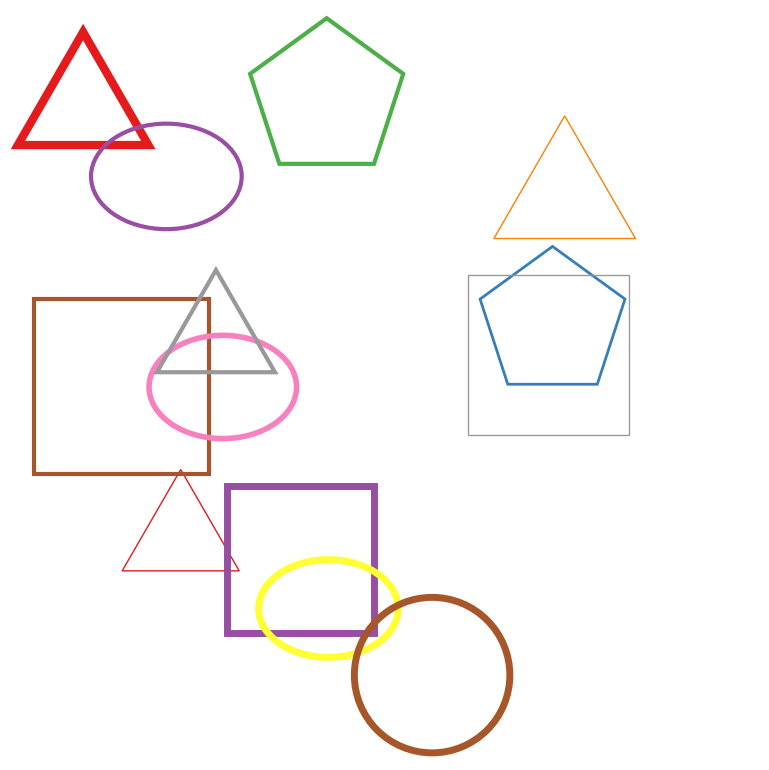[{"shape": "triangle", "thickness": 0.5, "radius": 0.44, "center": [0.235, 0.303]}, {"shape": "triangle", "thickness": 3, "radius": 0.49, "center": [0.108, 0.861]}, {"shape": "pentagon", "thickness": 1, "radius": 0.49, "center": [0.718, 0.581]}, {"shape": "pentagon", "thickness": 1.5, "radius": 0.52, "center": [0.424, 0.872]}, {"shape": "oval", "thickness": 1.5, "radius": 0.49, "center": [0.216, 0.771]}, {"shape": "square", "thickness": 2.5, "radius": 0.48, "center": [0.39, 0.273]}, {"shape": "triangle", "thickness": 0.5, "radius": 0.53, "center": [0.733, 0.743]}, {"shape": "oval", "thickness": 2.5, "radius": 0.45, "center": [0.427, 0.21]}, {"shape": "circle", "thickness": 2.5, "radius": 0.5, "center": [0.561, 0.123]}, {"shape": "square", "thickness": 1.5, "radius": 0.57, "center": [0.158, 0.498]}, {"shape": "oval", "thickness": 2, "radius": 0.48, "center": [0.289, 0.497]}, {"shape": "square", "thickness": 0.5, "radius": 0.52, "center": [0.712, 0.539]}, {"shape": "triangle", "thickness": 1.5, "radius": 0.44, "center": [0.28, 0.561]}]